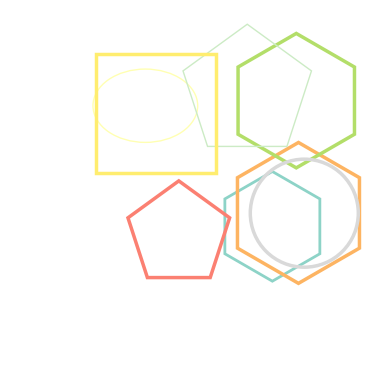[{"shape": "hexagon", "thickness": 2, "radius": 0.71, "center": [0.707, 0.412]}, {"shape": "oval", "thickness": 1, "radius": 0.68, "center": [0.378, 0.725]}, {"shape": "pentagon", "thickness": 2.5, "radius": 0.69, "center": [0.464, 0.391]}, {"shape": "hexagon", "thickness": 2.5, "radius": 0.91, "center": [0.775, 0.447]}, {"shape": "hexagon", "thickness": 2.5, "radius": 0.87, "center": [0.77, 0.739]}, {"shape": "circle", "thickness": 2.5, "radius": 0.7, "center": [0.79, 0.446]}, {"shape": "pentagon", "thickness": 1, "radius": 0.88, "center": [0.642, 0.762]}, {"shape": "square", "thickness": 2.5, "radius": 0.78, "center": [0.405, 0.705]}]